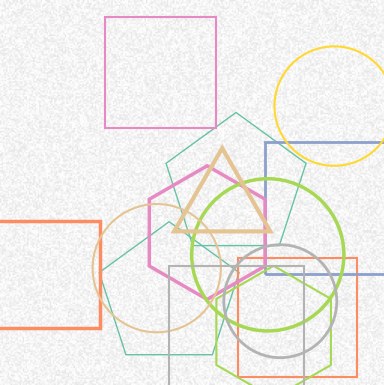[{"shape": "pentagon", "thickness": 1, "radius": 0.96, "center": [0.613, 0.517]}, {"shape": "pentagon", "thickness": 1, "radius": 0.95, "center": [0.439, 0.233]}, {"shape": "square", "thickness": 2.5, "radius": 0.69, "center": [0.121, 0.286]}, {"shape": "square", "thickness": 1.5, "radius": 0.77, "center": [0.772, 0.176]}, {"shape": "square", "thickness": 2, "radius": 0.86, "center": [0.861, 0.46]}, {"shape": "square", "thickness": 1.5, "radius": 0.72, "center": [0.418, 0.811]}, {"shape": "hexagon", "thickness": 2.5, "radius": 0.87, "center": [0.538, 0.396]}, {"shape": "hexagon", "thickness": 1.5, "radius": 0.86, "center": [0.711, 0.138]}, {"shape": "circle", "thickness": 2.5, "radius": 0.99, "center": [0.696, 0.338]}, {"shape": "circle", "thickness": 1.5, "radius": 0.78, "center": [0.868, 0.724]}, {"shape": "triangle", "thickness": 3, "radius": 0.72, "center": [0.577, 0.471]}, {"shape": "circle", "thickness": 1.5, "radius": 0.83, "center": [0.407, 0.303]}, {"shape": "circle", "thickness": 2, "radius": 0.73, "center": [0.728, 0.218]}, {"shape": "square", "thickness": 1.5, "radius": 0.88, "center": [0.615, 0.133]}]